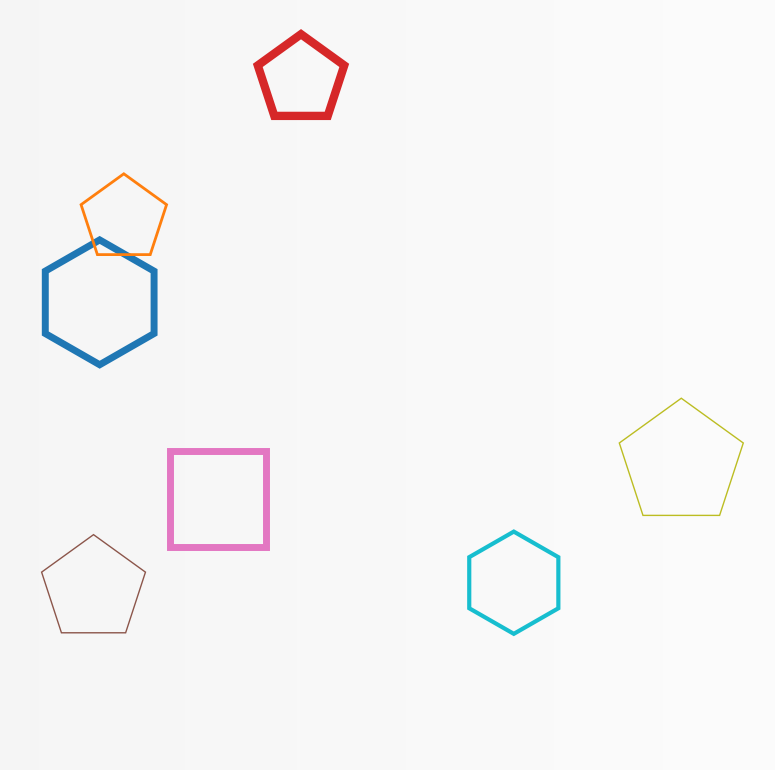[{"shape": "hexagon", "thickness": 2.5, "radius": 0.41, "center": [0.129, 0.607]}, {"shape": "pentagon", "thickness": 1, "radius": 0.29, "center": [0.16, 0.716]}, {"shape": "pentagon", "thickness": 3, "radius": 0.29, "center": [0.388, 0.897]}, {"shape": "pentagon", "thickness": 0.5, "radius": 0.35, "center": [0.121, 0.235]}, {"shape": "square", "thickness": 2.5, "radius": 0.31, "center": [0.281, 0.352]}, {"shape": "pentagon", "thickness": 0.5, "radius": 0.42, "center": [0.879, 0.399]}, {"shape": "hexagon", "thickness": 1.5, "radius": 0.33, "center": [0.663, 0.243]}]